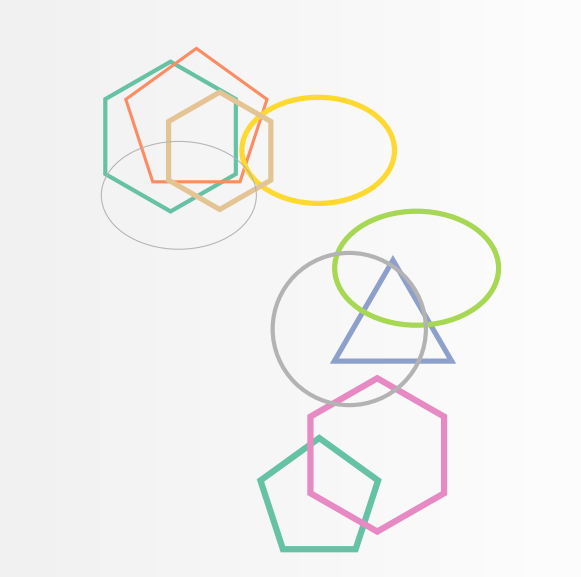[{"shape": "pentagon", "thickness": 3, "radius": 0.53, "center": [0.549, 0.134]}, {"shape": "hexagon", "thickness": 2, "radius": 0.65, "center": [0.293, 0.763]}, {"shape": "pentagon", "thickness": 1.5, "radius": 0.64, "center": [0.338, 0.788]}, {"shape": "triangle", "thickness": 2.5, "radius": 0.58, "center": [0.676, 0.432]}, {"shape": "hexagon", "thickness": 3, "radius": 0.66, "center": [0.649, 0.211]}, {"shape": "oval", "thickness": 2.5, "radius": 0.71, "center": [0.717, 0.535]}, {"shape": "oval", "thickness": 2.5, "radius": 0.66, "center": [0.547, 0.739]}, {"shape": "hexagon", "thickness": 2.5, "radius": 0.51, "center": [0.378, 0.738]}, {"shape": "circle", "thickness": 2, "radius": 0.66, "center": [0.601, 0.429]}, {"shape": "oval", "thickness": 0.5, "radius": 0.67, "center": [0.308, 0.661]}]